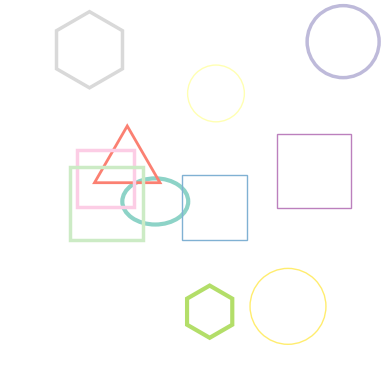[{"shape": "oval", "thickness": 3, "radius": 0.43, "center": [0.403, 0.477]}, {"shape": "circle", "thickness": 1, "radius": 0.37, "center": [0.561, 0.757]}, {"shape": "circle", "thickness": 2.5, "radius": 0.47, "center": [0.891, 0.892]}, {"shape": "triangle", "thickness": 2, "radius": 0.49, "center": [0.331, 0.575]}, {"shape": "square", "thickness": 1, "radius": 0.42, "center": [0.557, 0.462]}, {"shape": "hexagon", "thickness": 3, "radius": 0.34, "center": [0.545, 0.19]}, {"shape": "square", "thickness": 2.5, "radius": 0.37, "center": [0.275, 0.536]}, {"shape": "hexagon", "thickness": 2.5, "radius": 0.49, "center": [0.232, 0.871]}, {"shape": "square", "thickness": 1, "radius": 0.48, "center": [0.817, 0.555]}, {"shape": "square", "thickness": 2.5, "radius": 0.47, "center": [0.277, 0.471]}, {"shape": "circle", "thickness": 1, "radius": 0.49, "center": [0.748, 0.204]}]